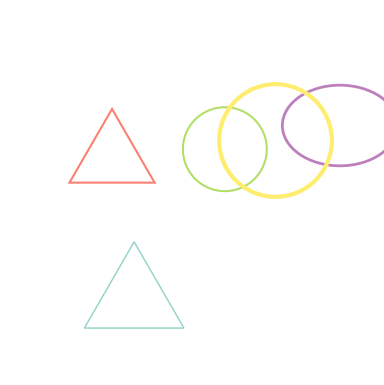[{"shape": "triangle", "thickness": 1, "radius": 0.75, "center": [0.348, 0.223]}, {"shape": "triangle", "thickness": 1.5, "radius": 0.64, "center": [0.291, 0.589]}, {"shape": "circle", "thickness": 1.5, "radius": 0.54, "center": [0.584, 0.612]}, {"shape": "oval", "thickness": 2, "radius": 0.75, "center": [0.883, 0.674]}, {"shape": "circle", "thickness": 3, "radius": 0.73, "center": [0.716, 0.635]}]